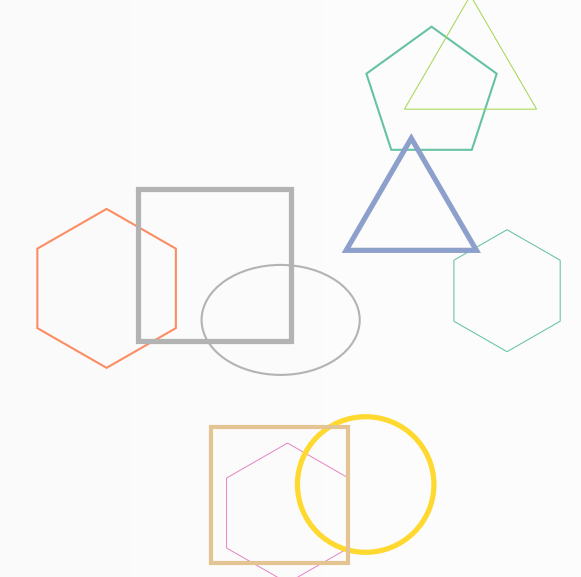[{"shape": "hexagon", "thickness": 0.5, "radius": 0.53, "center": [0.872, 0.496]}, {"shape": "pentagon", "thickness": 1, "radius": 0.59, "center": [0.742, 0.835]}, {"shape": "hexagon", "thickness": 1, "radius": 0.69, "center": [0.183, 0.5]}, {"shape": "triangle", "thickness": 2.5, "radius": 0.65, "center": [0.708, 0.63]}, {"shape": "hexagon", "thickness": 0.5, "radius": 0.61, "center": [0.495, 0.111]}, {"shape": "triangle", "thickness": 0.5, "radius": 0.66, "center": [0.809, 0.876]}, {"shape": "circle", "thickness": 2.5, "radius": 0.59, "center": [0.629, 0.16]}, {"shape": "square", "thickness": 2, "radius": 0.59, "center": [0.481, 0.141]}, {"shape": "square", "thickness": 2.5, "radius": 0.66, "center": [0.37, 0.541]}, {"shape": "oval", "thickness": 1, "radius": 0.68, "center": [0.483, 0.445]}]